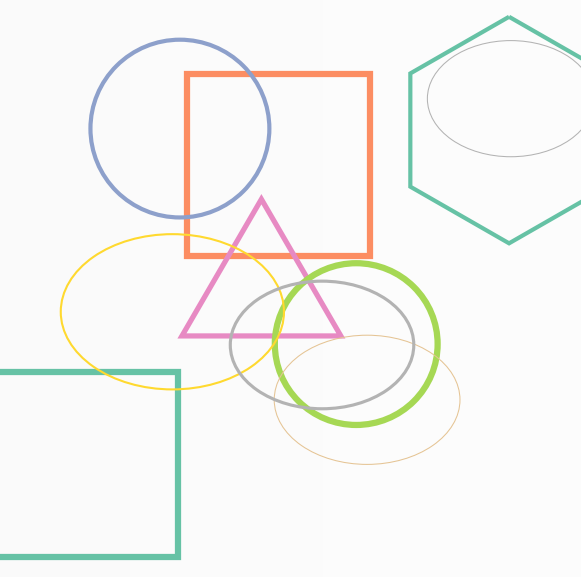[{"shape": "hexagon", "thickness": 2, "radius": 0.98, "center": [0.876, 0.774]}, {"shape": "square", "thickness": 3, "radius": 0.8, "center": [0.145, 0.195]}, {"shape": "square", "thickness": 3, "radius": 0.79, "center": [0.479, 0.713]}, {"shape": "circle", "thickness": 2, "radius": 0.77, "center": [0.31, 0.776]}, {"shape": "triangle", "thickness": 2.5, "radius": 0.79, "center": [0.45, 0.496]}, {"shape": "circle", "thickness": 3, "radius": 0.7, "center": [0.613, 0.403]}, {"shape": "oval", "thickness": 1, "radius": 0.96, "center": [0.297, 0.459]}, {"shape": "oval", "thickness": 0.5, "radius": 0.8, "center": [0.632, 0.307]}, {"shape": "oval", "thickness": 1.5, "radius": 0.79, "center": [0.554, 0.402]}, {"shape": "oval", "thickness": 0.5, "radius": 0.72, "center": [0.879, 0.828]}]